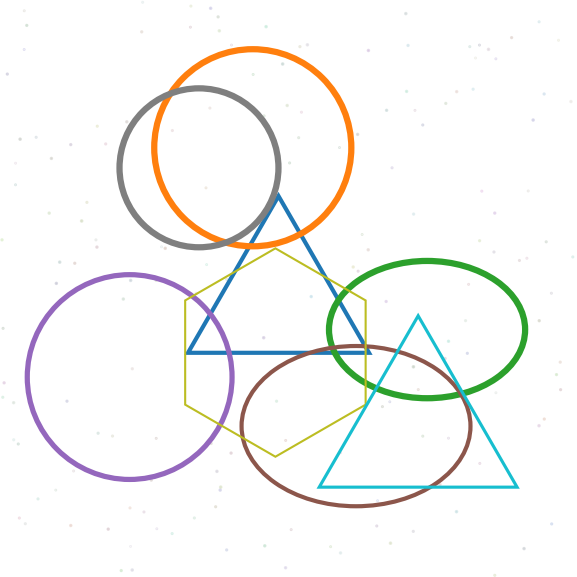[{"shape": "triangle", "thickness": 2, "radius": 0.9, "center": [0.482, 0.479]}, {"shape": "circle", "thickness": 3, "radius": 0.85, "center": [0.438, 0.743]}, {"shape": "oval", "thickness": 3, "radius": 0.85, "center": [0.739, 0.428]}, {"shape": "circle", "thickness": 2.5, "radius": 0.89, "center": [0.225, 0.346]}, {"shape": "oval", "thickness": 2, "radius": 0.99, "center": [0.616, 0.261]}, {"shape": "circle", "thickness": 3, "radius": 0.69, "center": [0.345, 0.709]}, {"shape": "hexagon", "thickness": 1, "radius": 0.9, "center": [0.477, 0.389]}, {"shape": "triangle", "thickness": 1.5, "radius": 0.99, "center": [0.724, 0.254]}]